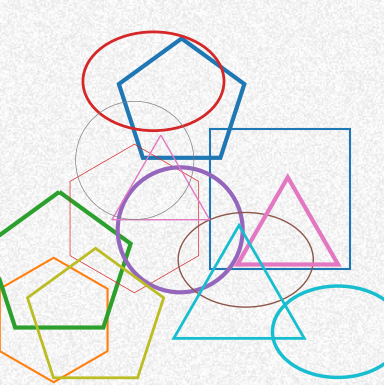[{"shape": "pentagon", "thickness": 3, "radius": 0.86, "center": [0.472, 0.729]}, {"shape": "square", "thickness": 1.5, "radius": 0.91, "center": [0.727, 0.484]}, {"shape": "hexagon", "thickness": 1.5, "radius": 0.81, "center": [0.139, 0.169]}, {"shape": "pentagon", "thickness": 3, "radius": 0.97, "center": [0.154, 0.307]}, {"shape": "oval", "thickness": 2, "radius": 0.92, "center": [0.399, 0.789]}, {"shape": "hexagon", "thickness": 0.5, "radius": 0.96, "center": [0.349, 0.432]}, {"shape": "circle", "thickness": 3, "radius": 0.81, "center": [0.468, 0.403]}, {"shape": "oval", "thickness": 1, "radius": 0.88, "center": [0.638, 0.325]}, {"shape": "triangle", "thickness": 1, "radius": 0.73, "center": [0.418, 0.503]}, {"shape": "triangle", "thickness": 3, "radius": 0.75, "center": [0.747, 0.389]}, {"shape": "circle", "thickness": 0.5, "radius": 0.77, "center": [0.35, 0.583]}, {"shape": "pentagon", "thickness": 2, "radius": 0.93, "center": [0.248, 0.169]}, {"shape": "oval", "thickness": 2.5, "radius": 0.85, "center": [0.877, 0.138]}, {"shape": "triangle", "thickness": 2, "radius": 0.98, "center": [0.621, 0.219]}]